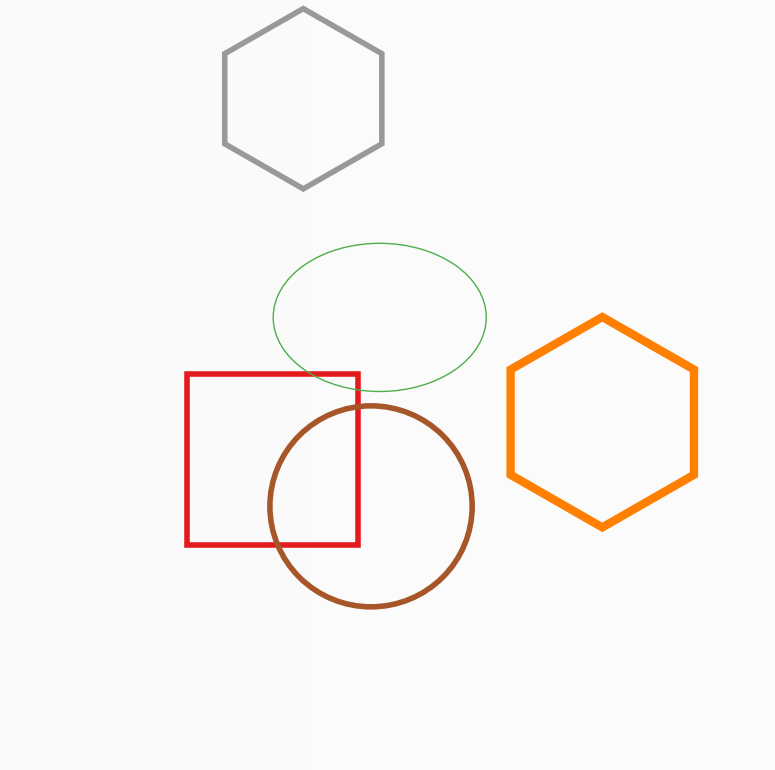[{"shape": "square", "thickness": 2, "radius": 0.55, "center": [0.352, 0.403]}, {"shape": "oval", "thickness": 0.5, "radius": 0.69, "center": [0.49, 0.588]}, {"shape": "hexagon", "thickness": 3, "radius": 0.68, "center": [0.777, 0.452]}, {"shape": "circle", "thickness": 2, "radius": 0.65, "center": [0.479, 0.342]}, {"shape": "hexagon", "thickness": 2, "radius": 0.59, "center": [0.391, 0.872]}]